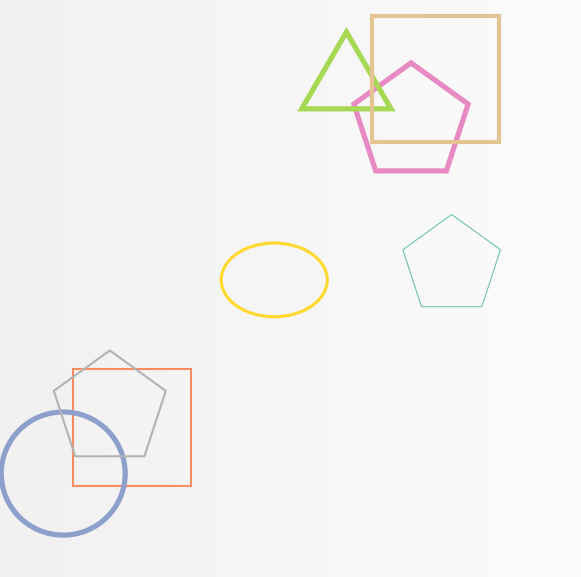[{"shape": "pentagon", "thickness": 0.5, "radius": 0.44, "center": [0.777, 0.539]}, {"shape": "square", "thickness": 1, "radius": 0.5, "center": [0.227, 0.259]}, {"shape": "circle", "thickness": 2.5, "radius": 0.53, "center": [0.109, 0.179]}, {"shape": "pentagon", "thickness": 2.5, "radius": 0.52, "center": [0.707, 0.787]}, {"shape": "triangle", "thickness": 2.5, "radius": 0.44, "center": [0.596, 0.855]}, {"shape": "oval", "thickness": 1.5, "radius": 0.46, "center": [0.472, 0.514]}, {"shape": "square", "thickness": 2, "radius": 0.55, "center": [0.748, 0.863]}, {"shape": "pentagon", "thickness": 1, "radius": 0.51, "center": [0.189, 0.291]}]